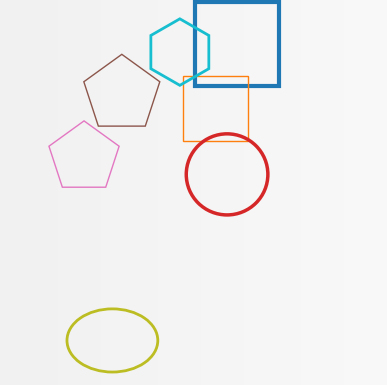[{"shape": "square", "thickness": 3, "radius": 0.54, "center": [0.611, 0.886]}, {"shape": "square", "thickness": 1, "radius": 0.42, "center": [0.556, 0.719]}, {"shape": "circle", "thickness": 2.5, "radius": 0.53, "center": [0.586, 0.547]}, {"shape": "pentagon", "thickness": 1, "radius": 0.52, "center": [0.314, 0.756]}, {"shape": "pentagon", "thickness": 1, "radius": 0.48, "center": [0.217, 0.591]}, {"shape": "oval", "thickness": 2, "radius": 0.59, "center": [0.29, 0.116]}, {"shape": "hexagon", "thickness": 2, "radius": 0.43, "center": [0.464, 0.865]}]